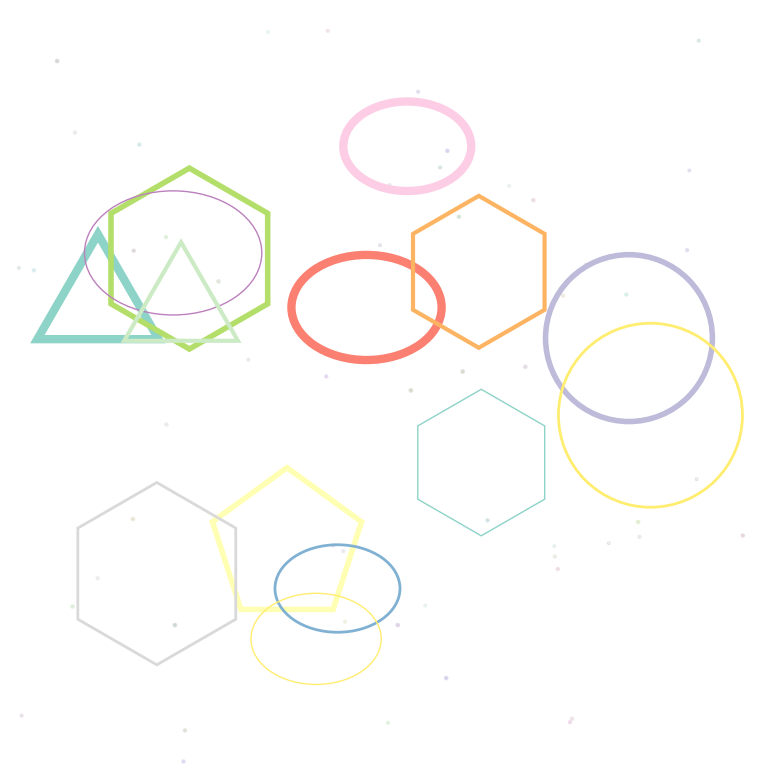[{"shape": "triangle", "thickness": 3, "radius": 0.45, "center": [0.127, 0.605]}, {"shape": "hexagon", "thickness": 0.5, "radius": 0.48, "center": [0.625, 0.399]}, {"shape": "pentagon", "thickness": 2, "radius": 0.51, "center": [0.373, 0.291]}, {"shape": "circle", "thickness": 2, "radius": 0.54, "center": [0.817, 0.561]}, {"shape": "oval", "thickness": 3, "radius": 0.49, "center": [0.476, 0.601]}, {"shape": "oval", "thickness": 1, "radius": 0.41, "center": [0.438, 0.236]}, {"shape": "hexagon", "thickness": 1.5, "radius": 0.49, "center": [0.622, 0.647]}, {"shape": "hexagon", "thickness": 2, "radius": 0.59, "center": [0.246, 0.664]}, {"shape": "oval", "thickness": 3, "radius": 0.42, "center": [0.529, 0.81]}, {"shape": "hexagon", "thickness": 1, "radius": 0.59, "center": [0.204, 0.255]}, {"shape": "oval", "thickness": 0.5, "radius": 0.58, "center": [0.225, 0.672]}, {"shape": "triangle", "thickness": 1.5, "radius": 0.43, "center": [0.235, 0.6]}, {"shape": "oval", "thickness": 0.5, "radius": 0.42, "center": [0.41, 0.17]}, {"shape": "circle", "thickness": 1, "radius": 0.6, "center": [0.845, 0.461]}]